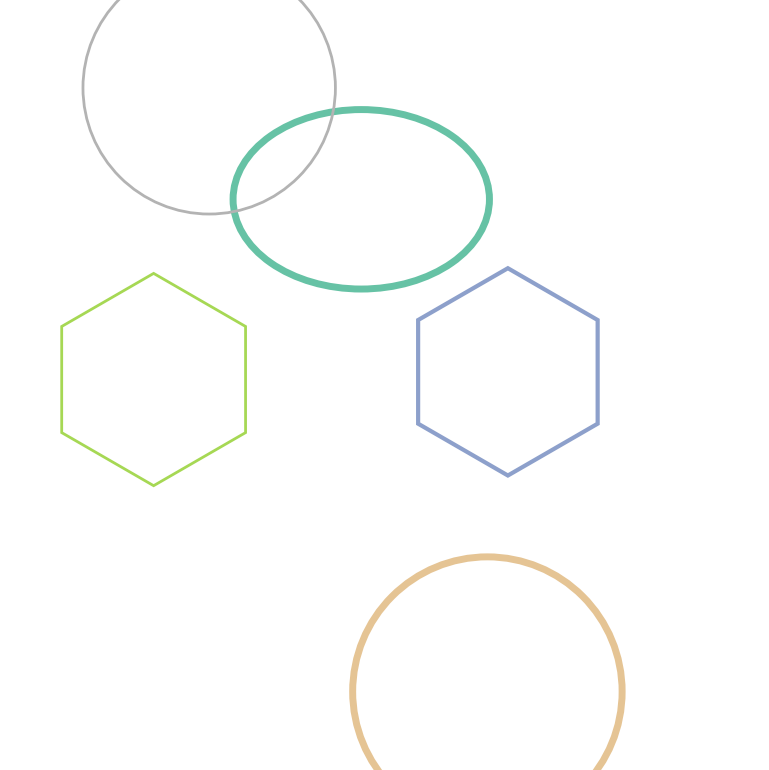[{"shape": "oval", "thickness": 2.5, "radius": 0.83, "center": [0.469, 0.741]}, {"shape": "hexagon", "thickness": 1.5, "radius": 0.67, "center": [0.66, 0.517]}, {"shape": "hexagon", "thickness": 1, "radius": 0.69, "center": [0.2, 0.507]}, {"shape": "circle", "thickness": 2.5, "radius": 0.87, "center": [0.633, 0.102]}, {"shape": "circle", "thickness": 1, "radius": 0.82, "center": [0.272, 0.886]}]